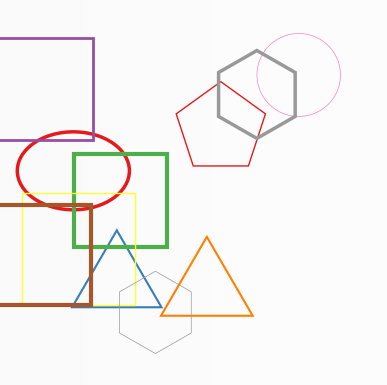[{"shape": "oval", "thickness": 2.5, "radius": 0.72, "center": [0.189, 0.556]}, {"shape": "pentagon", "thickness": 1, "radius": 0.61, "center": [0.57, 0.667]}, {"shape": "triangle", "thickness": 1.5, "radius": 0.67, "center": [0.301, 0.269]}, {"shape": "square", "thickness": 3, "radius": 0.6, "center": [0.311, 0.48]}, {"shape": "square", "thickness": 2, "radius": 0.66, "center": [0.109, 0.769]}, {"shape": "triangle", "thickness": 1.5, "radius": 0.68, "center": [0.534, 0.248]}, {"shape": "square", "thickness": 1, "radius": 0.73, "center": [0.203, 0.353]}, {"shape": "square", "thickness": 3, "radius": 0.65, "center": [0.103, 0.338]}, {"shape": "circle", "thickness": 0.5, "radius": 0.54, "center": [0.771, 0.805]}, {"shape": "hexagon", "thickness": 0.5, "radius": 0.53, "center": [0.401, 0.189]}, {"shape": "hexagon", "thickness": 2.5, "radius": 0.57, "center": [0.663, 0.755]}]